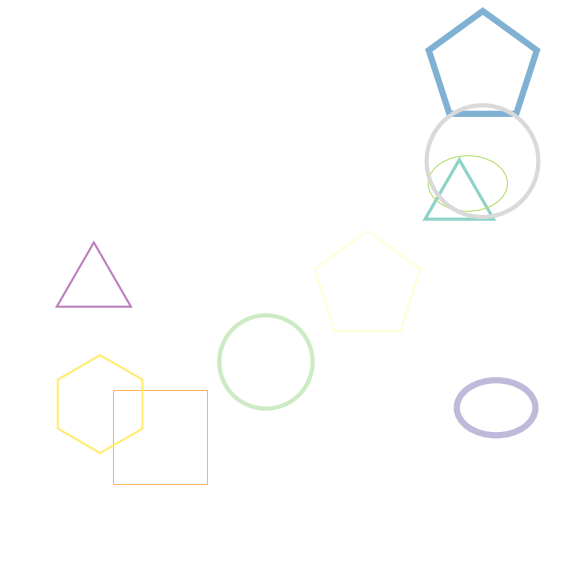[{"shape": "triangle", "thickness": 1.5, "radius": 0.34, "center": [0.795, 0.654]}, {"shape": "pentagon", "thickness": 0.5, "radius": 0.48, "center": [0.636, 0.503]}, {"shape": "oval", "thickness": 3, "radius": 0.34, "center": [0.859, 0.293]}, {"shape": "pentagon", "thickness": 3, "radius": 0.49, "center": [0.836, 0.882]}, {"shape": "square", "thickness": 0.5, "radius": 0.41, "center": [0.277, 0.242]}, {"shape": "oval", "thickness": 0.5, "radius": 0.34, "center": [0.81, 0.681]}, {"shape": "circle", "thickness": 2, "radius": 0.48, "center": [0.835, 0.72]}, {"shape": "triangle", "thickness": 1, "radius": 0.37, "center": [0.163, 0.505]}, {"shape": "circle", "thickness": 2, "radius": 0.4, "center": [0.461, 0.372]}, {"shape": "hexagon", "thickness": 1, "radius": 0.42, "center": [0.173, 0.299]}]